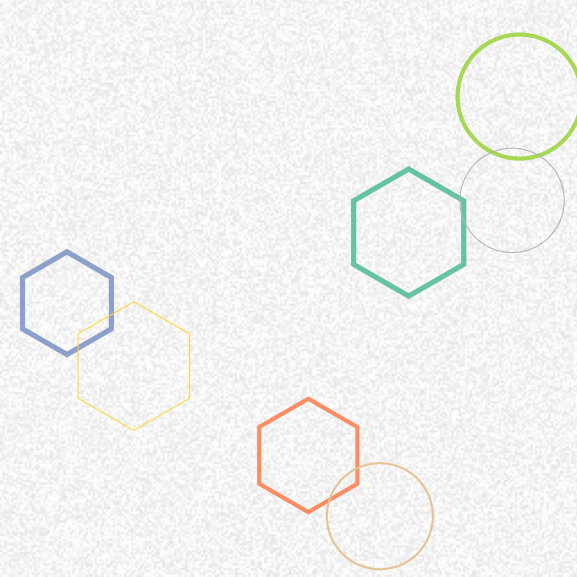[{"shape": "hexagon", "thickness": 2.5, "radius": 0.55, "center": [0.708, 0.596]}, {"shape": "hexagon", "thickness": 2, "radius": 0.49, "center": [0.534, 0.211]}, {"shape": "hexagon", "thickness": 2.5, "radius": 0.44, "center": [0.116, 0.474]}, {"shape": "circle", "thickness": 2, "radius": 0.54, "center": [0.9, 0.832]}, {"shape": "hexagon", "thickness": 0.5, "radius": 0.56, "center": [0.232, 0.365]}, {"shape": "circle", "thickness": 1, "radius": 0.46, "center": [0.658, 0.105]}, {"shape": "circle", "thickness": 0.5, "radius": 0.45, "center": [0.887, 0.652]}]